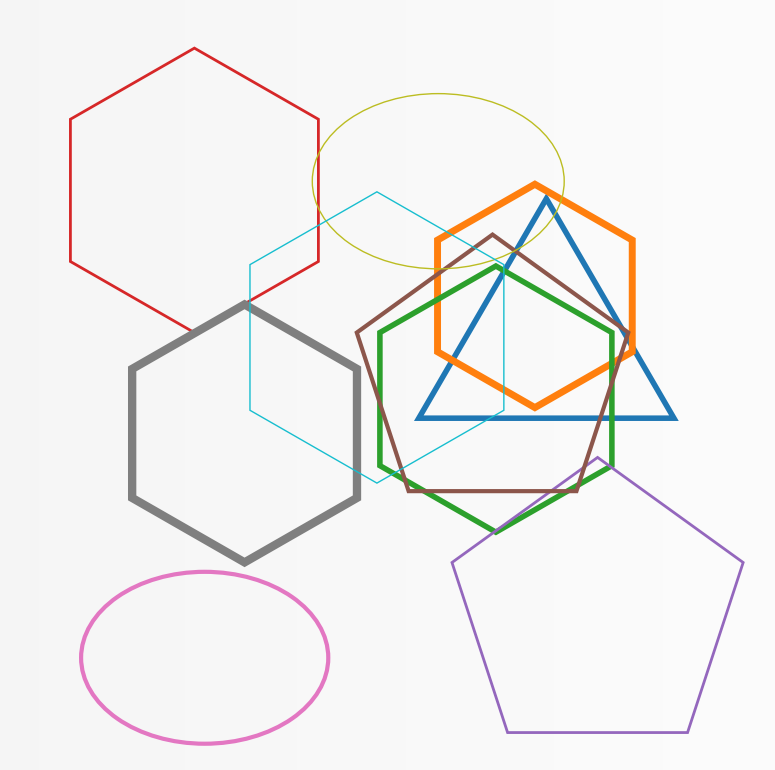[{"shape": "triangle", "thickness": 2, "radius": 0.95, "center": [0.705, 0.552]}, {"shape": "hexagon", "thickness": 2.5, "radius": 0.73, "center": [0.69, 0.616]}, {"shape": "hexagon", "thickness": 2, "radius": 0.86, "center": [0.64, 0.482]}, {"shape": "hexagon", "thickness": 1, "radius": 0.92, "center": [0.251, 0.753]}, {"shape": "pentagon", "thickness": 1, "radius": 0.99, "center": [0.771, 0.208]}, {"shape": "pentagon", "thickness": 1.5, "radius": 0.92, "center": [0.636, 0.511]}, {"shape": "oval", "thickness": 1.5, "radius": 0.8, "center": [0.264, 0.146]}, {"shape": "hexagon", "thickness": 3, "radius": 0.84, "center": [0.316, 0.437]}, {"shape": "oval", "thickness": 0.5, "radius": 0.81, "center": [0.565, 0.765]}, {"shape": "hexagon", "thickness": 0.5, "radius": 0.95, "center": [0.486, 0.562]}]